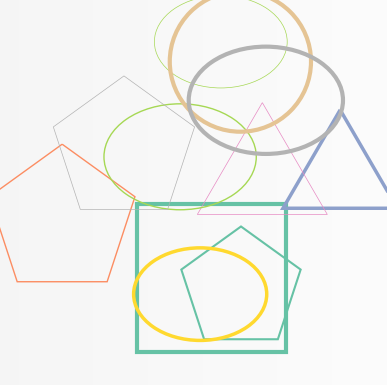[{"shape": "square", "thickness": 3, "radius": 0.96, "center": [0.545, 0.277]}, {"shape": "pentagon", "thickness": 1.5, "radius": 0.81, "center": [0.622, 0.25]}, {"shape": "pentagon", "thickness": 1, "radius": 0.99, "center": [0.16, 0.428]}, {"shape": "triangle", "thickness": 2.5, "radius": 0.85, "center": [0.878, 0.544]}, {"shape": "triangle", "thickness": 0.5, "radius": 0.97, "center": [0.677, 0.54]}, {"shape": "oval", "thickness": 0.5, "radius": 0.86, "center": [0.57, 0.892]}, {"shape": "oval", "thickness": 1, "radius": 0.98, "center": [0.465, 0.593]}, {"shape": "oval", "thickness": 2.5, "radius": 0.86, "center": [0.517, 0.236]}, {"shape": "circle", "thickness": 3, "radius": 0.91, "center": [0.62, 0.84]}, {"shape": "pentagon", "thickness": 0.5, "radius": 0.96, "center": [0.32, 0.611]}, {"shape": "oval", "thickness": 3, "radius": 1.0, "center": [0.686, 0.74]}]